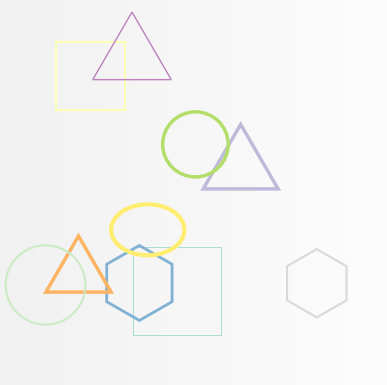[{"shape": "square", "thickness": 0.5, "radius": 0.57, "center": [0.457, 0.244]}, {"shape": "square", "thickness": 1.5, "radius": 0.45, "center": [0.233, 0.802]}, {"shape": "triangle", "thickness": 2.5, "radius": 0.56, "center": [0.621, 0.565]}, {"shape": "hexagon", "thickness": 2, "radius": 0.49, "center": [0.36, 0.265]}, {"shape": "triangle", "thickness": 2.5, "radius": 0.49, "center": [0.203, 0.29]}, {"shape": "circle", "thickness": 2.5, "radius": 0.42, "center": [0.504, 0.625]}, {"shape": "hexagon", "thickness": 1.5, "radius": 0.44, "center": [0.817, 0.264]}, {"shape": "triangle", "thickness": 1, "radius": 0.58, "center": [0.341, 0.852]}, {"shape": "circle", "thickness": 1.5, "radius": 0.51, "center": [0.118, 0.26]}, {"shape": "oval", "thickness": 3, "radius": 0.47, "center": [0.381, 0.403]}]